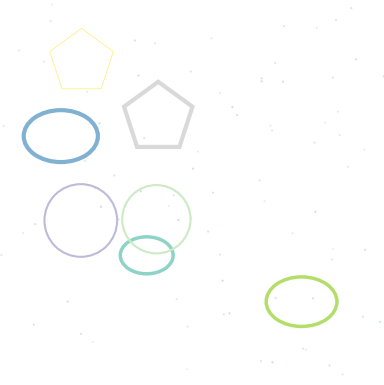[{"shape": "oval", "thickness": 2.5, "radius": 0.34, "center": [0.381, 0.337]}, {"shape": "circle", "thickness": 1.5, "radius": 0.47, "center": [0.21, 0.427]}, {"shape": "oval", "thickness": 3, "radius": 0.48, "center": [0.158, 0.646]}, {"shape": "oval", "thickness": 2.5, "radius": 0.46, "center": [0.783, 0.216]}, {"shape": "pentagon", "thickness": 3, "radius": 0.47, "center": [0.411, 0.694]}, {"shape": "circle", "thickness": 1.5, "radius": 0.44, "center": [0.406, 0.431]}, {"shape": "pentagon", "thickness": 0.5, "radius": 0.43, "center": [0.212, 0.839]}]